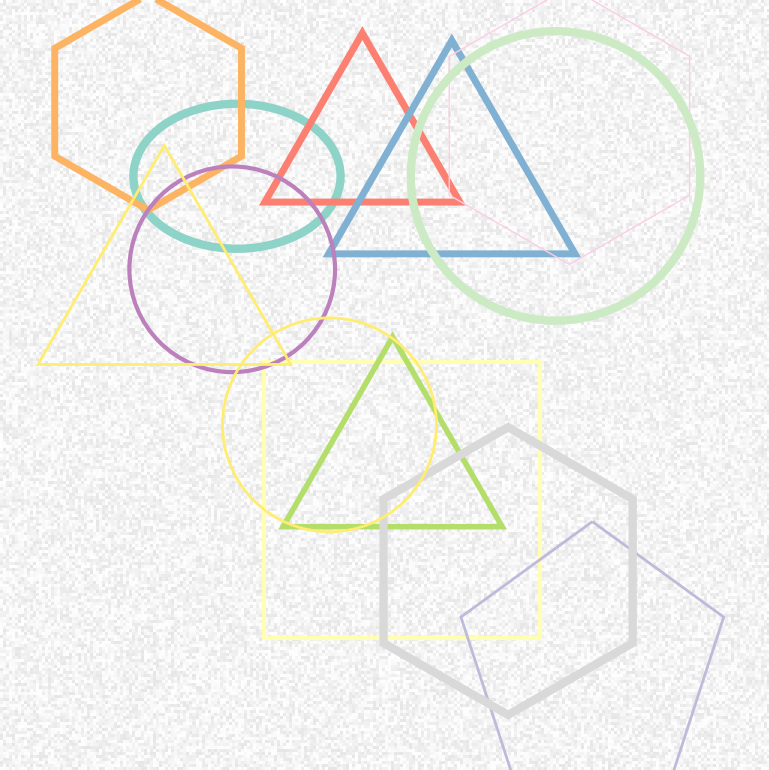[{"shape": "oval", "thickness": 3, "radius": 0.67, "center": [0.308, 0.771]}, {"shape": "square", "thickness": 1.5, "radius": 0.9, "center": [0.522, 0.351]}, {"shape": "pentagon", "thickness": 1, "radius": 0.9, "center": [0.769, 0.143]}, {"shape": "triangle", "thickness": 2.5, "radius": 0.73, "center": [0.471, 0.811]}, {"shape": "triangle", "thickness": 2.5, "radius": 0.92, "center": [0.587, 0.763]}, {"shape": "hexagon", "thickness": 2.5, "radius": 0.7, "center": [0.192, 0.867]}, {"shape": "triangle", "thickness": 2, "radius": 0.82, "center": [0.51, 0.398]}, {"shape": "hexagon", "thickness": 0.5, "radius": 0.9, "center": [0.74, 0.837]}, {"shape": "hexagon", "thickness": 3, "radius": 0.93, "center": [0.66, 0.258]}, {"shape": "circle", "thickness": 1.5, "radius": 0.67, "center": [0.302, 0.65]}, {"shape": "circle", "thickness": 3, "radius": 0.94, "center": [0.721, 0.771]}, {"shape": "circle", "thickness": 1, "radius": 0.69, "center": [0.428, 0.448]}, {"shape": "triangle", "thickness": 1, "radius": 0.95, "center": [0.213, 0.621]}]